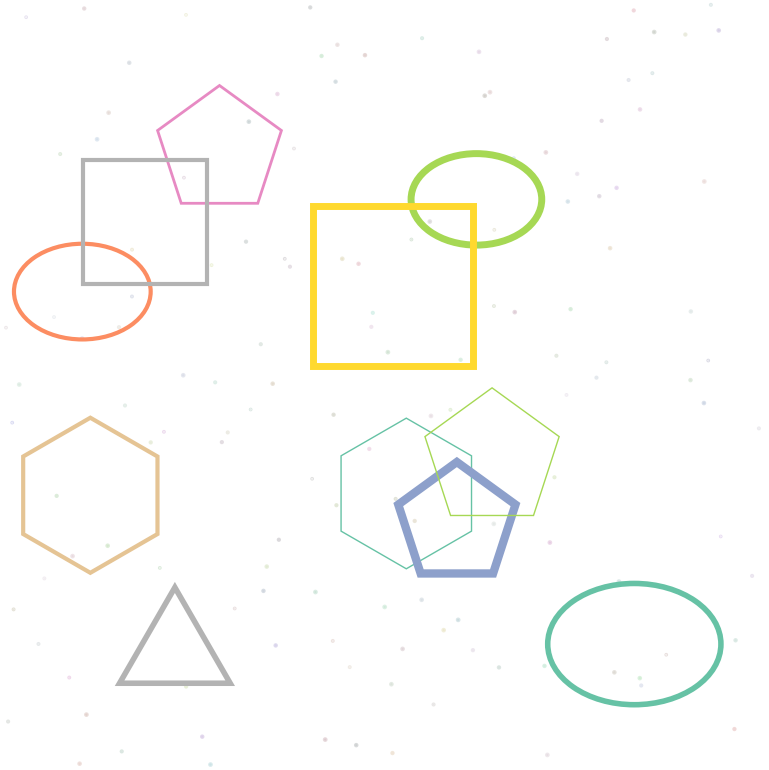[{"shape": "hexagon", "thickness": 0.5, "radius": 0.49, "center": [0.528, 0.359]}, {"shape": "oval", "thickness": 2, "radius": 0.56, "center": [0.824, 0.164]}, {"shape": "oval", "thickness": 1.5, "radius": 0.44, "center": [0.107, 0.621]}, {"shape": "pentagon", "thickness": 3, "radius": 0.4, "center": [0.593, 0.32]}, {"shape": "pentagon", "thickness": 1, "radius": 0.42, "center": [0.285, 0.804]}, {"shape": "oval", "thickness": 2.5, "radius": 0.42, "center": [0.619, 0.741]}, {"shape": "pentagon", "thickness": 0.5, "radius": 0.46, "center": [0.639, 0.405]}, {"shape": "square", "thickness": 2.5, "radius": 0.52, "center": [0.51, 0.628]}, {"shape": "hexagon", "thickness": 1.5, "radius": 0.5, "center": [0.117, 0.357]}, {"shape": "triangle", "thickness": 2, "radius": 0.41, "center": [0.227, 0.154]}, {"shape": "square", "thickness": 1.5, "radius": 0.4, "center": [0.188, 0.711]}]